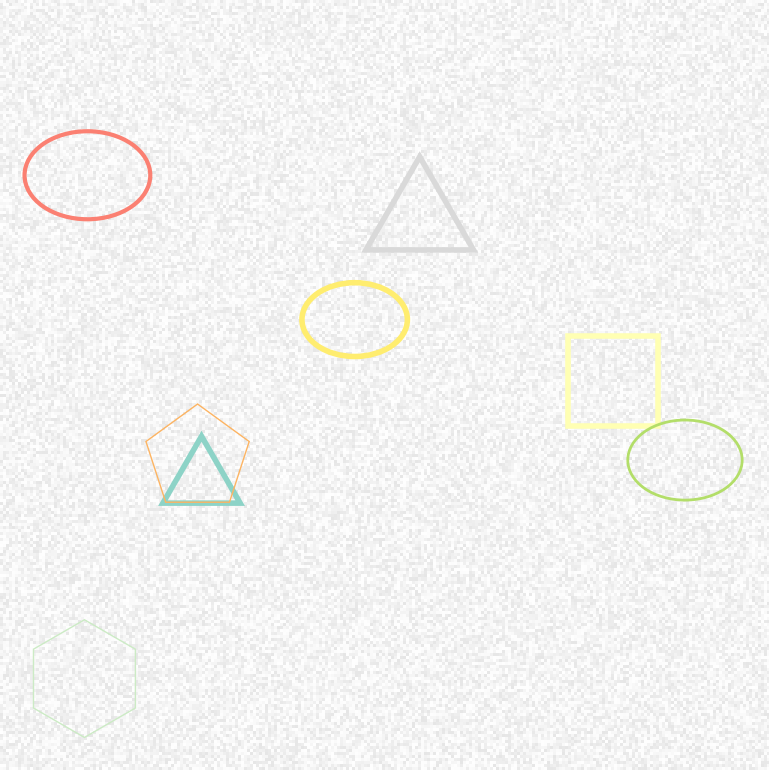[{"shape": "triangle", "thickness": 2, "radius": 0.29, "center": [0.262, 0.376]}, {"shape": "square", "thickness": 2, "radius": 0.29, "center": [0.797, 0.505]}, {"shape": "oval", "thickness": 1.5, "radius": 0.41, "center": [0.114, 0.772]}, {"shape": "pentagon", "thickness": 0.5, "radius": 0.35, "center": [0.257, 0.405]}, {"shape": "oval", "thickness": 1, "radius": 0.37, "center": [0.89, 0.403]}, {"shape": "triangle", "thickness": 2, "radius": 0.4, "center": [0.545, 0.716]}, {"shape": "hexagon", "thickness": 0.5, "radius": 0.38, "center": [0.11, 0.119]}, {"shape": "oval", "thickness": 2, "radius": 0.34, "center": [0.461, 0.585]}]